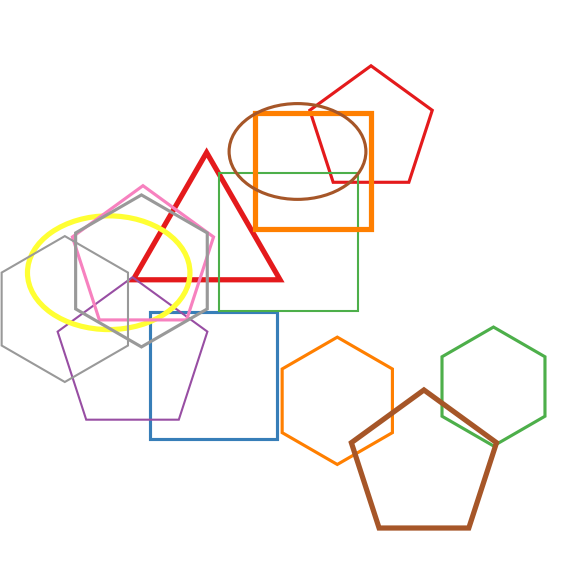[{"shape": "pentagon", "thickness": 1.5, "radius": 0.56, "center": [0.642, 0.774]}, {"shape": "triangle", "thickness": 2.5, "radius": 0.73, "center": [0.358, 0.588]}, {"shape": "square", "thickness": 1.5, "radius": 0.55, "center": [0.369, 0.349]}, {"shape": "hexagon", "thickness": 1.5, "radius": 0.51, "center": [0.855, 0.33]}, {"shape": "square", "thickness": 1, "radius": 0.6, "center": [0.499, 0.58]}, {"shape": "pentagon", "thickness": 1, "radius": 0.68, "center": [0.229, 0.383]}, {"shape": "square", "thickness": 2.5, "radius": 0.5, "center": [0.542, 0.703]}, {"shape": "hexagon", "thickness": 1.5, "radius": 0.55, "center": [0.584, 0.305]}, {"shape": "oval", "thickness": 2.5, "radius": 0.7, "center": [0.188, 0.527]}, {"shape": "pentagon", "thickness": 2.5, "radius": 0.66, "center": [0.734, 0.192]}, {"shape": "oval", "thickness": 1.5, "radius": 0.59, "center": [0.515, 0.737]}, {"shape": "pentagon", "thickness": 1.5, "radius": 0.64, "center": [0.248, 0.549]}, {"shape": "hexagon", "thickness": 1, "radius": 0.63, "center": [0.112, 0.464]}, {"shape": "hexagon", "thickness": 1.5, "radius": 0.66, "center": [0.245, 0.53]}]